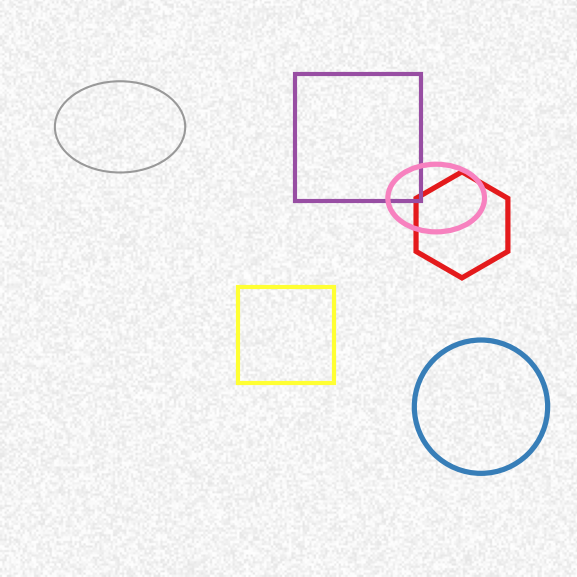[{"shape": "hexagon", "thickness": 2.5, "radius": 0.46, "center": [0.8, 0.61]}, {"shape": "circle", "thickness": 2.5, "radius": 0.58, "center": [0.833, 0.295]}, {"shape": "square", "thickness": 2, "radius": 0.55, "center": [0.62, 0.761]}, {"shape": "square", "thickness": 2, "radius": 0.41, "center": [0.495, 0.419]}, {"shape": "oval", "thickness": 2.5, "radius": 0.42, "center": [0.755, 0.656]}, {"shape": "oval", "thickness": 1, "radius": 0.56, "center": [0.208, 0.779]}]